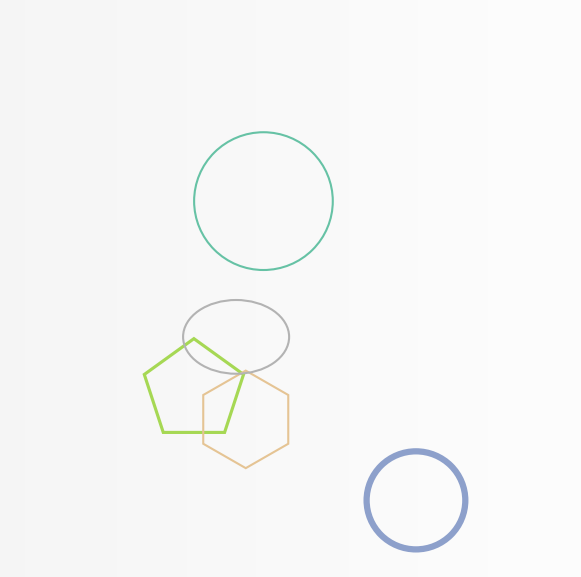[{"shape": "circle", "thickness": 1, "radius": 0.6, "center": [0.453, 0.651]}, {"shape": "circle", "thickness": 3, "radius": 0.42, "center": [0.716, 0.133]}, {"shape": "pentagon", "thickness": 1.5, "radius": 0.45, "center": [0.334, 0.323]}, {"shape": "hexagon", "thickness": 1, "radius": 0.42, "center": [0.423, 0.273]}, {"shape": "oval", "thickness": 1, "radius": 0.46, "center": [0.406, 0.416]}]